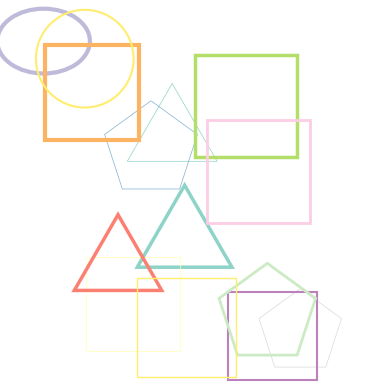[{"shape": "triangle", "thickness": 0.5, "radius": 0.67, "center": [0.447, 0.648]}, {"shape": "triangle", "thickness": 2.5, "radius": 0.71, "center": [0.479, 0.377]}, {"shape": "square", "thickness": 0.5, "radius": 0.61, "center": [0.345, 0.21]}, {"shape": "oval", "thickness": 3, "radius": 0.6, "center": [0.113, 0.893]}, {"shape": "triangle", "thickness": 2.5, "radius": 0.66, "center": [0.307, 0.311]}, {"shape": "pentagon", "thickness": 0.5, "radius": 0.63, "center": [0.392, 0.612]}, {"shape": "square", "thickness": 3, "radius": 0.61, "center": [0.239, 0.76]}, {"shape": "square", "thickness": 2.5, "radius": 0.66, "center": [0.639, 0.724]}, {"shape": "square", "thickness": 2, "radius": 0.66, "center": [0.671, 0.554]}, {"shape": "pentagon", "thickness": 0.5, "radius": 0.56, "center": [0.78, 0.138]}, {"shape": "square", "thickness": 1.5, "radius": 0.58, "center": [0.708, 0.127]}, {"shape": "pentagon", "thickness": 2, "radius": 0.66, "center": [0.694, 0.184]}, {"shape": "square", "thickness": 1, "radius": 0.64, "center": [0.483, 0.149]}, {"shape": "circle", "thickness": 1.5, "radius": 0.63, "center": [0.22, 0.848]}]